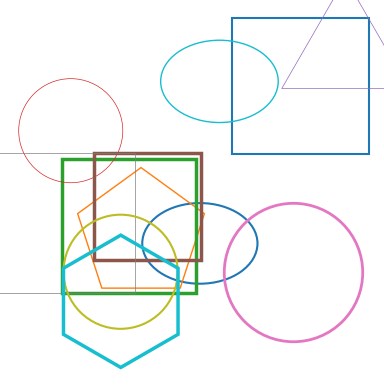[{"shape": "square", "thickness": 1.5, "radius": 0.89, "center": [0.781, 0.777]}, {"shape": "oval", "thickness": 1.5, "radius": 0.75, "center": [0.519, 0.368]}, {"shape": "pentagon", "thickness": 1, "radius": 0.87, "center": [0.366, 0.392]}, {"shape": "square", "thickness": 2.5, "radius": 0.87, "center": [0.336, 0.414]}, {"shape": "circle", "thickness": 0.5, "radius": 0.68, "center": [0.184, 0.661]}, {"shape": "triangle", "thickness": 0.5, "radius": 0.95, "center": [0.897, 0.865]}, {"shape": "square", "thickness": 2.5, "radius": 0.69, "center": [0.383, 0.463]}, {"shape": "circle", "thickness": 2, "radius": 0.9, "center": [0.762, 0.292]}, {"shape": "square", "thickness": 0.5, "radius": 0.91, "center": [0.168, 0.42]}, {"shape": "circle", "thickness": 1.5, "radius": 0.74, "center": [0.313, 0.294]}, {"shape": "oval", "thickness": 1, "radius": 0.76, "center": [0.57, 0.789]}, {"shape": "hexagon", "thickness": 2.5, "radius": 0.86, "center": [0.314, 0.217]}]